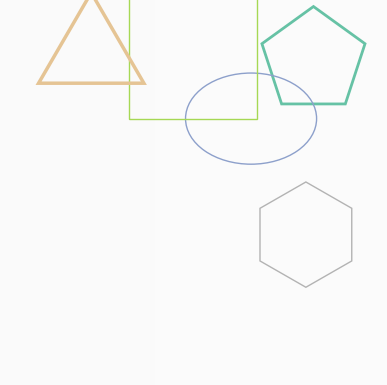[{"shape": "pentagon", "thickness": 2, "radius": 0.7, "center": [0.809, 0.843]}, {"shape": "oval", "thickness": 1, "radius": 0.85, "center": [0.648, 0.692]}, {"shape": "square", "thickness": 1, "radius": 0.83, "center": [0.499, 0.856]}, {"shape": "triangle", "thickness": 2.5, "radius": 0.78, "center": [0.235, 0.862]}, {"shape": "hexagon", "thickness": 1, "radius": 0.68, "center": [0.789, 0.391]}]